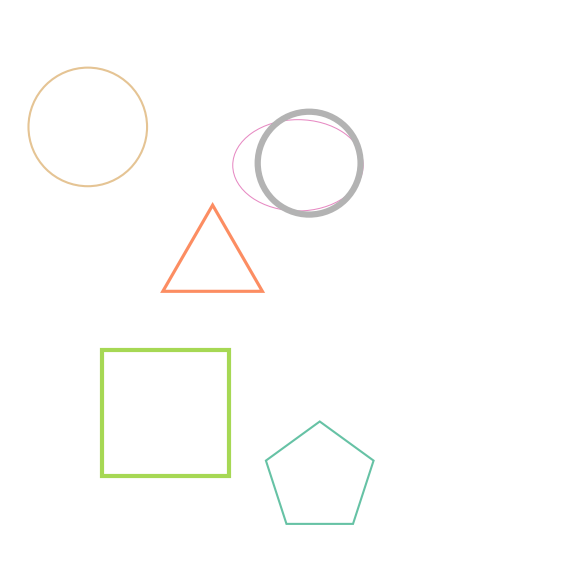[{"shape": "pentagon", "thickness": 1, "radius": 0.49, "center": [0.554, 0.171]}, {"shape": "triangle", "thickness": 1.5, "radius": 0.5, "center": [0.368, 0.544]}, {"shape": "oval", "thickness": 0.5, "radius": 0.56, "center": [0.516, 0.713]}, {"shape": "square", "thickness": 2, "radius": 0.55, "center": [0.287, 0.284]}, {"shape": "circle", "thickness": 1, "radius": 0.51, "center": [0.152, 0.779]}, {"shape": "circle", "thickness": 3, "radius": 0.45, "center": [0.535, 0.717]}]